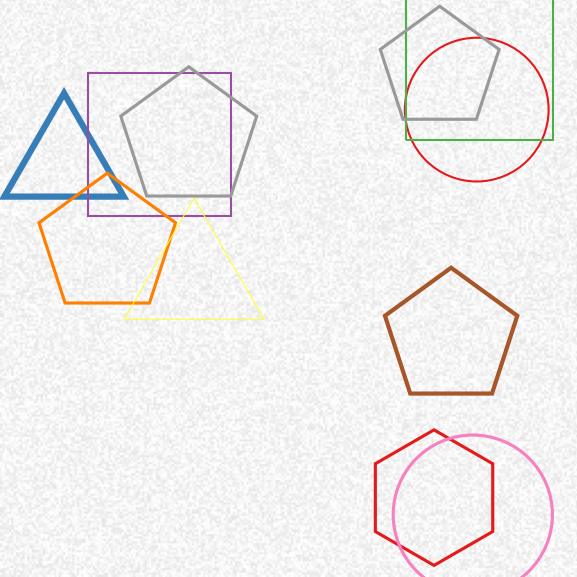[{"shape": "circle", "thickness": 1, "radius": 0.62, "center": [0.826, 0.809]}, {"shape": "hexagon", "thickness": 1.5, "radius": 0.59, "center": [0.752, 0.137]}, {"shape": "triangle", "thickness": 3, "radius": 0.6, "center": [0.111, 0.718]}, {"shape": "square", "thickness": 1, "radius": 0.64, "center": [0.83, 0.885]}, {"shape": "square", "thickness": 1, "radius": 0.62, "center": [0.276, 0.748]}, {"shape": "pentagon", "thickness": 1.5, "radius": 0.62, "center": [0.186, 0.575]}, {"shape": "triangle", "thickness": 0.5, "radius": 0.7, "center": [0.336, 0.516]}, {"shape": "pentagon", "thickness": 2, "radius": 0.6, "center": [0.781, 0.415]}, {"shape": "circle", "thickness": 1.5, "radius": 0.69, "center": [0.819, 0.108]}, {"shape": "pentagon", "thickness": 1.5, "radius": 0.62, "center": [0.327, 0.76]}, {"shape": "pentagon", "thickness": 1.5, "radius": 0.54, "center": [0.761, 0.88]}]